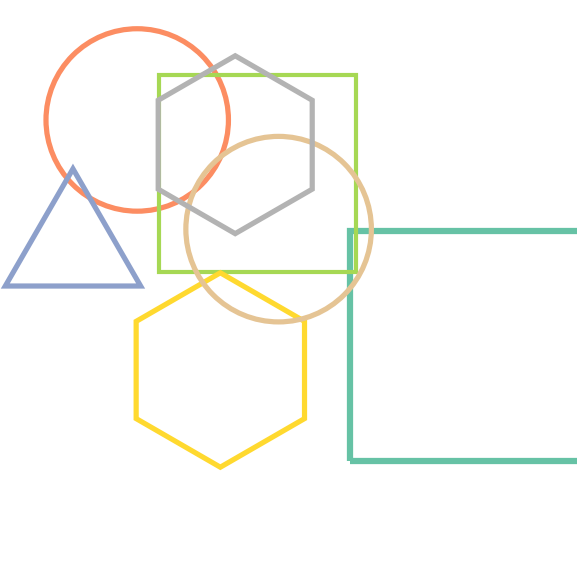[{"shape": "square", "thickness": 3, "radius": 1.0, "center": [0.806, 0.4]}, {"shape": "circle", "thickness": 2.5, "radius": 0.79, "center": [0.238, 0.791]}, {"shape": "triangle", "thickness": 2.5, "radius": 0.68, "center": [0.126, 0.572]}, {"shape": "square", "thickness": 2, "radius": 0.85, "center": [0.445, 0.698]}, {"shape": "hexagon", "thickness": 2.5, "radius": 0.84, "center": [0.382, 0.358]}, {"shape": "circle", "thickness": 2.5, "radius": 0.8, "center": [0.482, 0.602]}, {"shape": "hexagon", "thickness": 2.5, "radius": 0.77, "center": [0.407, 0.749]}]